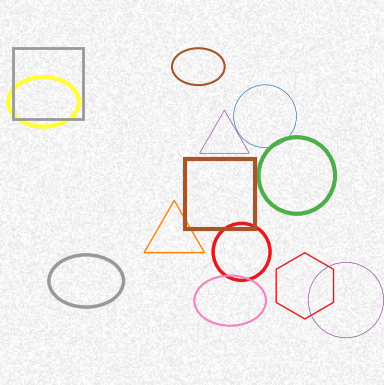[{"shape": "hexagon", "thickness": 1, "radius": 0.43, "center": [0.792, 0.258]}, {"shape": "circle", "thickness": 2.5, "radius": 0.37, "center": [0.628, 0.346]}, {"shape": "circle", "thickness": 0.5, "radius": 0.41, "center": [0.688, 0.698]}, {"shape": "circle", "thickness": 3, "radius": 0.5, "center": [0.771, 0.544]}, {"shape": "triangle", "thickness": 0.5, "radius": 0.37, "center": [0.583, 0.639]}, {"shape": "circle", "thickness": 0.5, "radius": 0.49, "center": [0.899, 0.221]}, {"shape": "triangle", "thickness": 1, "radius": 0.45, "center": [0.453, 0.389]}, {"shape": "oval", "thickness": 3, "radius": 0.46, "center": [0.113, 0.735]}, {"shape": "square", "thickness": 3, "radius": 0.46, "center": [0.571, 0.496]}, {"shape": "oval", "thickness": 1.5, "radius": 0.34, "center": [0.515, 0.827]}, {"shape": "oval", "thickness": 1.5, "radius": 0.47, "center": [0.598, 0.219]}, {"shape": "square", "thickness": 2, "radius": 0.46, "center": [0.124, 0.783]}, {"shape": "oval", "thickness": 2.5, "radius": 0.48, "center": [0.224, 0.27]}]